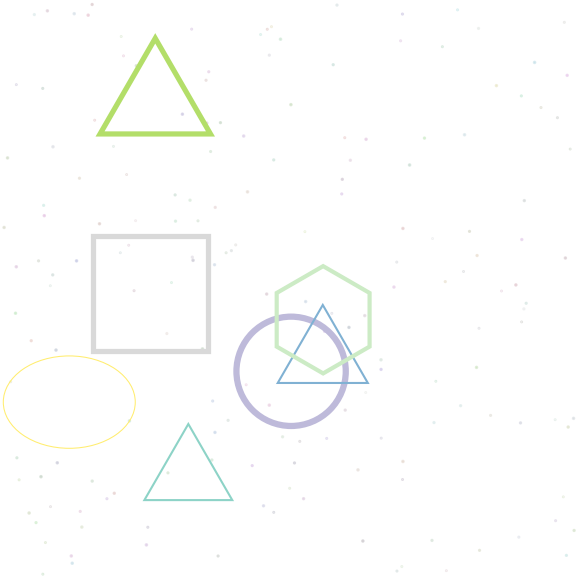[{"shape": "triangle", "thickness": 1, "radius": 0.44, "center": [0.326, 0.177]}, {"shape": "circle", "thickness": 3, "radius": 0.47, "center": [0.504, 0.356]}, {"shape": "triangle", "thickness": 1, "radius": 0.45, "center": [0.559, 0.381]}, {"shape": "triangle", "thickness": 2.5, "radius": 0.55, "center": [0.269, 0.822]}, {"shape": "square", "thickness": 2.5, "radius": 0.5, "center": [0.26, 0.491]}, {"shape": "hexagon", "thickness": 2, "radius": 0.46, "center": [0.56, 0.445]}, {"shape": "oval", "thickness": 0.5, "radius": 0.57, "center": [0.12, 0.303]}]